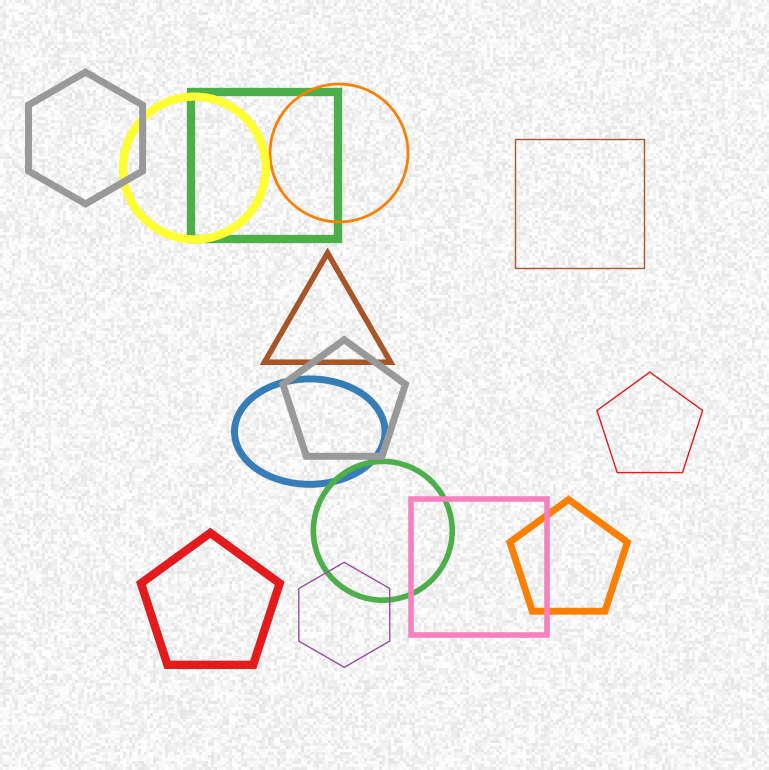[{"shape": "pentagon", "thickness": 0.5, "radius": 0.36, "center": [0.844, 0.445]}, {"shape": "pentagon", "thickness": 3, "radius": 0.47, "center": [0.273, 0.213]}, {"shape": "oval", "thickness": 2.5, "radius": 0.49, "center": [0.402, 0.439]}, {"shape": "square", "thickness": 3, "radius": 0.47, "center": [0.343, 0.785]}, {"shape": "circle", "thickness": 2, "radius": 0.45, "center": [0.497, 0.311]}, {"shape": "hexagon", "thickness": 0.5, "radius": 0.34, "center": [0.447, 0.202]}, {"shape": "pentagon", "thickness": 2.5, "radius": 0.4, "center": [0.738, 0.271]}, {"shape": "circle", "thickness": 1, "radius": 0.45, "center": [0.44, 0.801]}, {"shape": "circle", "thickness": 3, "radius": 0.46, "center": [0.253, 0.782]}, {"shape": "triangle", "thickness": 2, "radius": 0.47, "center": [0.425, 0.577]}, {"shape": "square", "thickness": 0.5, "radius": 0.42, "center": [0.753, 0.736]}, {"shape": "square", "thickness": 2, "radius": 0.44, "center": [0.622, 0.264]}, {"shape": "hexagon", "thickness": 2.5, "radius": 0.43, "center": [0.111, 0.821]}, {"shape": "pentagon", "thickness": 2.5, "radius": 0.42, "center": [0.447, 0.475]}]